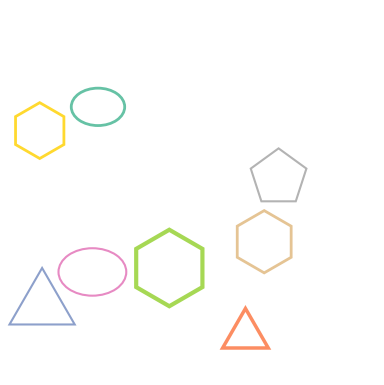[{"shape": "oval", "thickness": 2, "radius": 0.35, "center": [0.254, 0.722]}, {"shape": "triangle", "thickness": 2.5, "radius": 0.34, "center": [0.638, 0.13]}, {"shape": "triangle", "thickness": 1.5, "radius": 0.49, "center": [0.109, 0.206]}, {"shape": "oval", "thickness": 1.5, "radius": 0.44, "center": [0.24, 0.294]}, {"shape": "hexagon", "thickness": 3, "radius": 0.5, "center": [0.44, 0.304]}, {"shape": "hexagon", "thickness": 2, "radius": 0.36, "center": [0.103, 0.661]}, {"shape": "hexagon", "thickness": 2, "radius": 0.4, "center": [0.686, 0.372]}, {"shape": "pentagon", "thickness": 1.5, "radius": 0.38, "center": [0.724, 0.539]}]